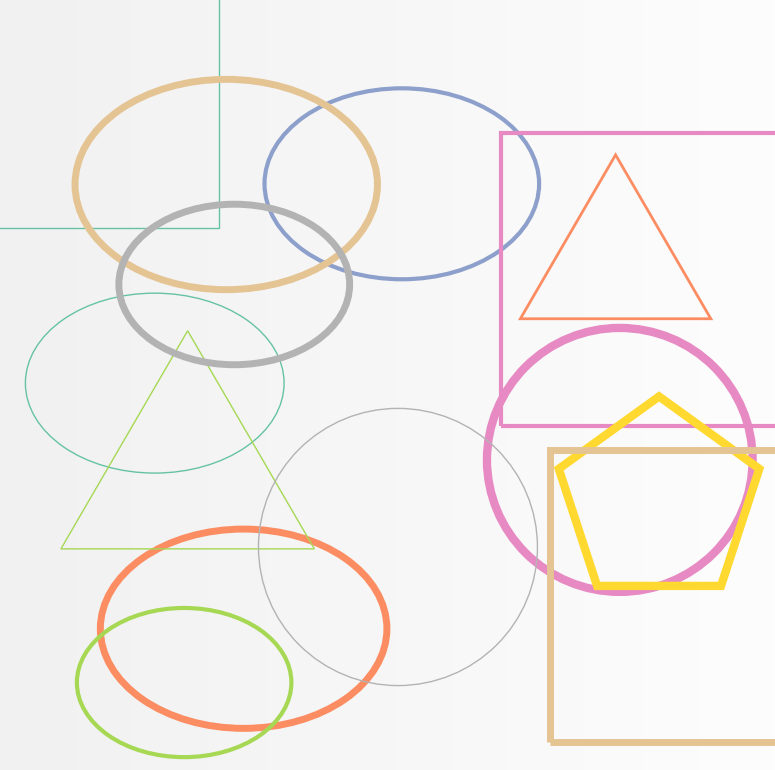[{"shape": "oval", "thickness": 0.5, "radius": 0.83, "center": [0.2, 0.502]}, {"shape": "square", "thickness": 0.5, "radius": 0.85, "center": [0.113, 0.873]}, {"shape": "triangle", "thickness": 1, "radius": 0.71, "center": [0.794, 0.657]}, {"shape": "oval", "thickness": 2.5, "radius": 0.92, "center": [0.314, 0.183]}, {"shape": "oval", "thickness": 1.5, "radius": 0.89, "center": [0.518, 0.761]}, {"shape": "circle", "thickness": 3, "radius": 0.86, "center": [0.8, 0.403]}, {"shape": "square", "thickness": 1.5, "radius": 0.95, "center": [0.837, 0.637]}, {"shape": "oval", "thickness": 1.5, "radius": 0.69, "center": [0.238, 0.114]}, {"shape": "triangle", "thickness": 0.5, "radius": 0.94, "center": [0.242, 0.382]}, {"shape": "pentagon", "thickness": 3, "radius": 0.68, "center": [0.85, 0.349]}, {"shape": "square", "thickness": 2.5, "radius": 0.95, "center": [0.899, 0.226]}, {"shape": "oval", "thickness": 2.5, "radius": 0.98, "center": [0.292, 0.76]}, {"shape": "oval", "thickness": 2.5, "radius": 0.74, "center": [0.302, 0.631]}, {"shape": "circle", "thickness": 0.5, "radius": 0.9, "center": [0.513, 0.29]}]